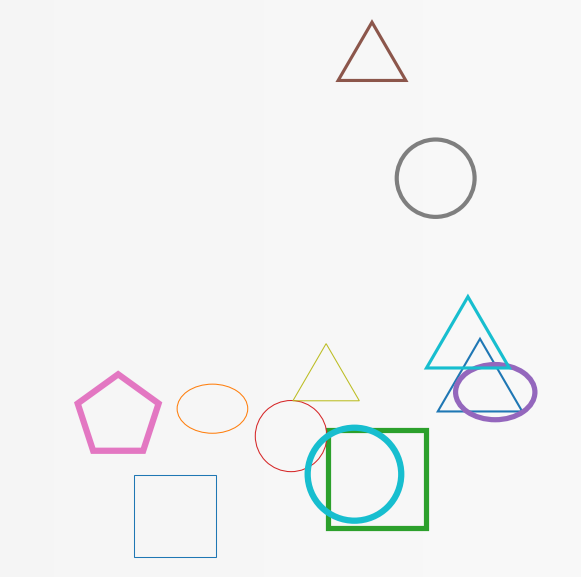[{"shape": "triangle", "thickness": 1, "radius": 0.42, "center": [0.826, 0.329]}, {"shape": "square", "thickness": 0.5, "radius": 0.35, "center": [0.301, 0.105]}, {"shape": "oval", "thickness": 0.5, "radius": 0.3, "center": [0.365, 0.291]}, {"shape": "square", "thickness": 2.5, "radius": 0.42, "center": [0.648, 0.17]}, {"shape": "circle", "thickness": 0.5, "radius": 0.31, "center": [0.501, 0.244]}, {"shape": "oval", "thickness": 2.5, "radius": 0.34, "center": [0.852, 0.32]}, {"shape": "triangle", "thickness": 1.5, "radius": 0.34, "center": [0.64, 0.893]}, {"shape": "pentagon", "thickness": 3, "radius": 0.37, "center": [0.203, 0.278]}, {"shape": "circle", "thickness": 2, "radius": 0.33, "center": [0.75, 0.691]}, {"shape": "triangle", "thickness": 0.5, "radius": 0.33, "center": [0.561, 0.338]}, {"shape": "circle", "thickness": 3, "radius": 0.4, "center": [0.61, 0.178]}, {"shape": "triangle", "thickness": 1.5, "radius": 0.41, "center": [0.805, 0.403]}]